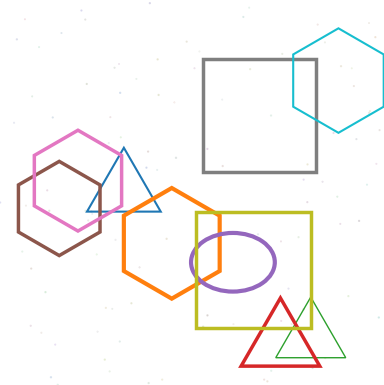[{"shape": "triangle", "thickness": 1.5, "radius": 0.55, "center": [0.322, 0.506]}, {"shape": "hexagon", "thickness": 3, "radius": 0.72, "center": [0.446, 0.368]}, {"shape": "triangle", "thickness": 1, "radius": 0.52, "center": [0.807, 0.123]}, {"shape": "triangle", "thickness": 2.5, "radius": 0.59, "center": [0.728, 0.108]}, {"shape": "oval", "thickness": 3, "radius": 0.54, "center": [0.605, 0.319]}, {"shape": "hexagon", "thickness": 2.5, "radius": 0.61, "center": [0.154, 0.459]}, {"shape": "hexagon", "thickness": 2.5, "radius": 0.65, "center": [0.203, 0.531]}, {"shape": "square", "thickness": 2.5, "radius": 0.73, "center": [0.674, 0.7]}, {"shape": "square", "thickness": 2.5, "radius": 0.75, "center": [0.658, 0.299]}, {"shape": "hexagon", "thickness": 1.5, "radius": 0.68, "center": [0.879, 0.791]}]